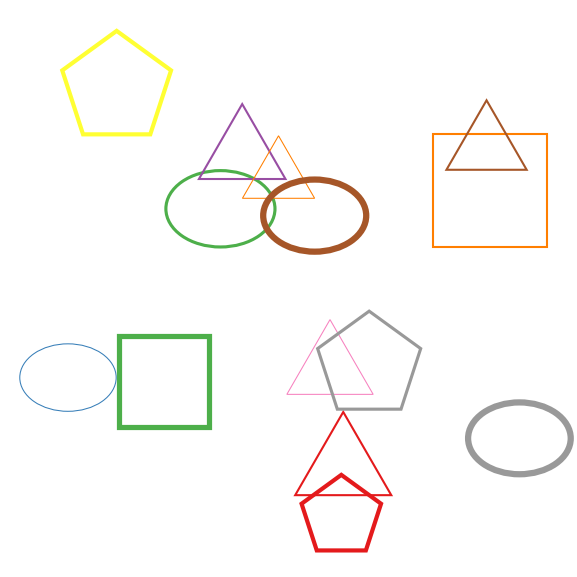[{"shape": "pentagon", "thickness": 2, "radius": 0.36, "center": [0.591, 0.105]}, {"shape": "triangle", "thickness": 1, "radius": 0.48, "center": [0.594, 0.19]}, {"shape": "oval", "thickness": 0.5, "radius": 0.42, "center": [0.118, 0.345]}, {"shape": "square", "thickness": 2.5, "radius": 0.39, "center": [0.285, 0.338]}, {"shape": "oval", "thickness": 1.5, "radius": 0.47, "center": [0.382, 0.638]}, {"shape": "triangle", "thickness": 1, "radius": 0.43, "center": [0.419, 0.732]}, {"shape": "square", "thickness": 1, "radius": 0.49, "center": [0.848, 0.669]}, {"shape": "triangle", "thickness": 0.5, "radius": 0.36, "center": [0.482, 0.692]}, {"shape": "pentagon", "thickness": 2, "radius": 0.5, "center": [0.202, 0.847]}, {"shape": "oval", "thickness": 3, "radius": 0.45, "center": [0.545, 0.626]}, {"shape": "triangle", "thickness": 1, "radius": 0.4, "center": [0.843, 0.745]}, {"shape": "triangle", "thickness": 0.5, "radius": 0.43, "center": [0.571, 0.359]}, {"shape": "oval", "thickness": 3, "radius": 0.44, "center": [0.899, 0.24]}, {"shape": "pentagon", "thickness": 1.5, "radius": 0.47, "center": [0.639, 0.367]}]